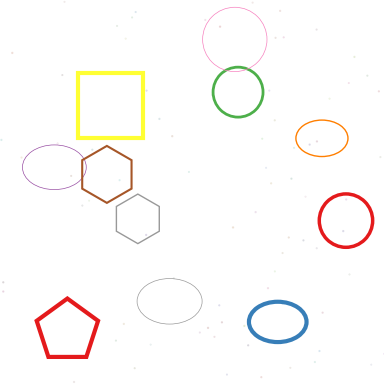[{"shape": "pentagon", "thickness": 3, "radius": 0.42, "center": [0.175, 0.141]}, {"shape": "circle", "thickness": 2.5, "radius": 0.35, "center": [0.899, 0.427]}, {"shape": "oval", "thickness": 3, "radius": 0.37, "center": [0.721, 0.164]}, {"shape": "circle", "thickness": 2, "radius": 0.32, "center": [0.618, 0.761]}, {"shape": "oval", "thickness": 0.5, "radius": 0.41, "center": [0.141, 0.566]}, {"shape": "oval", "thickness": 1, "radius": 0.34, "center": [0.836, 0.641]}, {"shape": "square", "thickness": 3, "radius": 0.42, "center": [0.287, 0.727]}, {"shape": "hexagon", "thickness": 1.5, "radius": 0.37, "center": [0.278, 0.547]}, {"shape": "circle", "thickness": 0.5, "radius": 0.42, "center": [0.61, 0.898]}, {"shape": "oval", "thickness": 0.5, "radius": 0.42, "center": [0.441, 0.217]}, {"shape": "hexagon", "thickness": 1, "radius": 0.32, "center": [0.358, 0.432]}]